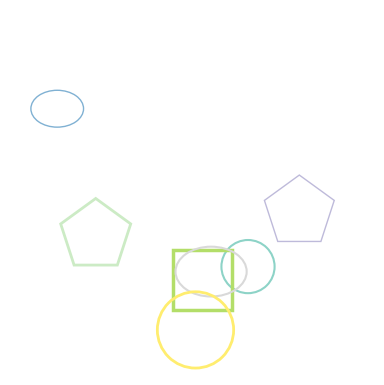[{"shape": "circle", "thickness": 1.5, "radius": 0.35, "center": [0.644, 0.308]}, {"shape": "pentagon", "thickness": 1, "radius": 0.48, "center": [0.777, 0.45]}, {"shape": "oval", "thickness": 1, "radius": 0.34, "center": [0.149, 0.718]}, {"shape": "square", "thickness": 2.5, "radius": 0.39, "center": [0.526, 0.273]}, {"shape": "oval", "thickness": 1.5, "radius": 0.46, "center": [0.548, 0.295]}, {"shape": "pentagon", "thickness": 2, "radius": 0.48, "center": [0.249, 0.389]}, {"shape": "circle", "thickness": 2, "radius": 0.5, "center": [0.508, 0.143]}]